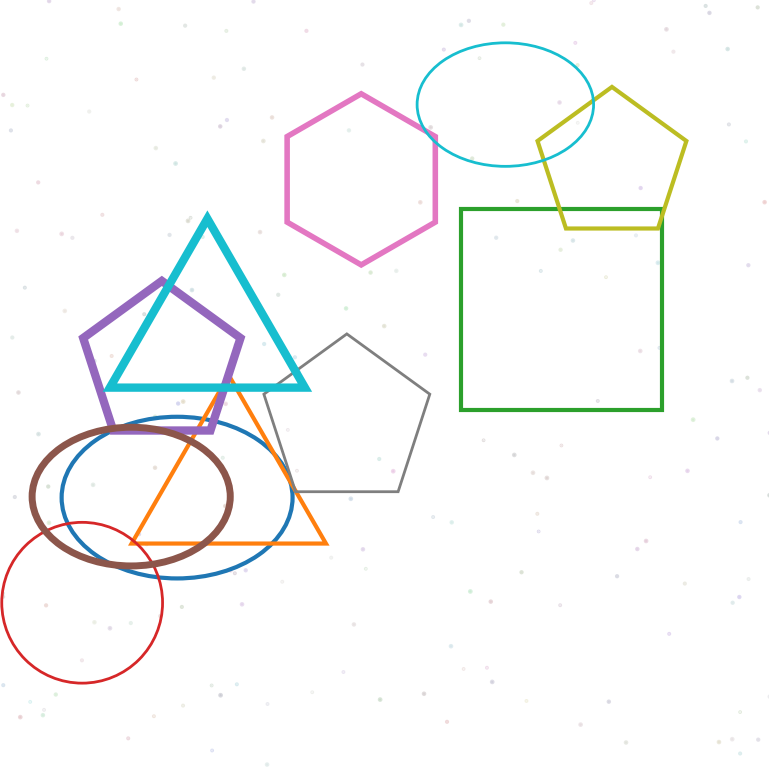[{"shape": "oval", "thickness": 1.5, "radius": 0.75, "center": [0.23, 0.354]}, {"shape": "triangle", "thickness": 1.5, "radius": 0.73, "center": [0.297, 0.367]}, {"shape": "square", "thickness": 1.5, "radius": 0.65, "center": [0.729, 0.598]}, {"shape": "circle", "thickness": 1, "radius": 0.52, "center": [0.107, 0.217]}, {"shape": "pentagon", "thickness": 3, "radius": 0.54, "center": [0.21, 0.528]}, {"shape": "oval", "thickness": 2.5, "radius": 0.64, "center": [0.17, 0.355]}, {"shape": "hexagon", "thickness": 2, "radius": 0.56, "center": [0.469, 0.767]}, {"shape": "pentagon", "thickness": 1, "radius": 0.57, "center": [0.45, 0.453]}, {"shape": "pentagon", "thickness": 1.5, "radius": 0.51, "center": [0.795, 0.785]}, {"shape": "triangle", "thickness": 3, "radius": 0.73, "center": [0.269, 0.57]}, {"shape": "oval", "thickness": 1, "radius": 0.57, "center": [0.656, 0.864]}]